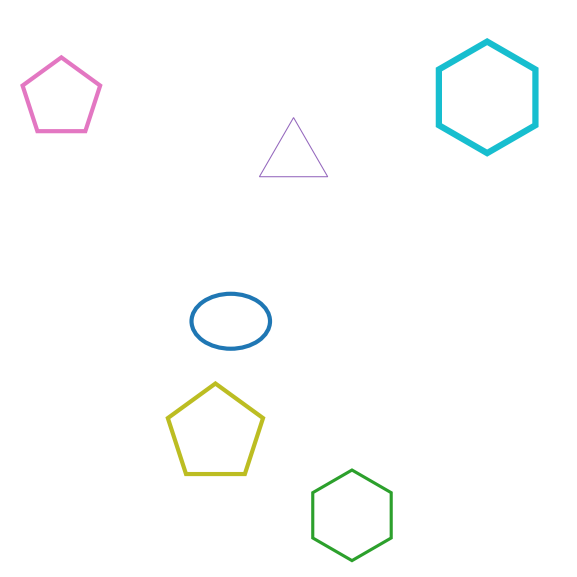[{"shape": "oval", "thickness": 2, "radius": 0.34, "center": [0.4, 0.443]}, {"shape": "hexagon", "thickness": 1.5, "radius": 0.39, "center": [0.609, 0.107]}, {"shape": "triangle", "thickness": 0.5, "radius": 0.34, "center": [0.508, 0.727]}, {"shape": "pentagon", "thickness": 2, "radius": 0.35, "center": [0.106, 0.829]}, {"shape": "pentagon", "thickness": 2, "radius": 0.43, "center": [0.373, 0.248]}, {"shape": "hexagon", "thickness": 3, "radius": 0.48, "center": [0.844, 0.831]}]